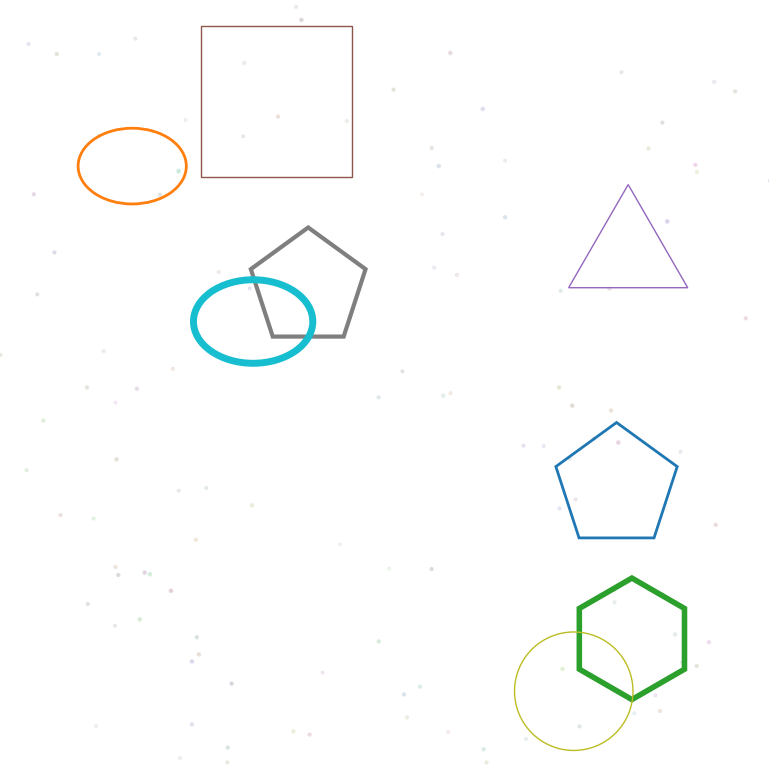[{"shape": "pentagon", "thickness": 1, "radius": 0.41, "center": [0.801, 0.368]}, {"shape": "oval", "thickness": 1, "radius": 0.35, "center": [0.172, 0.784]}, {"shape": "hexagon", "thickness": 2, "radius": 0.39, "center": [0.821, 0.17]}, {"shape": "triangle", "thickness": 0.5, "radius": 0.45, "center": [0.816, 0.671]}, {"shape": "square", "thickness": 0.5, "radius": 0.49, "center": [0.359, 0.869]}, {"shape": "pentagon", "thickness": 1.5, "radius": 0.39, "center": [0.4, 0.626]}, {"shape": "circle", "thickness": 0.5, "radius": 0.38, "center": [0.745, 0.102]}, {"shape": "oval", "thickness": 2.5, "radius": 0.39, "center": [0.329, 0.582]}]